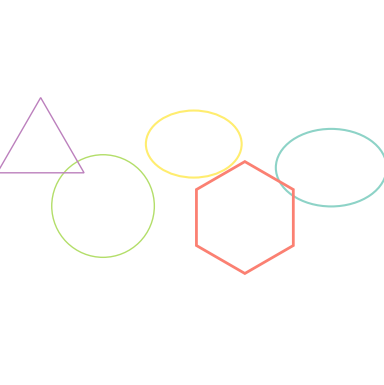[{"shape": "oval", "thickness": 1.5, "radius": 0.72, "center": [0.86, 0.565]}, {"shape": "hexagon", "thickness": 2, "radius": 0.73, "center": [0.636, 0.435]}, {"shape": "circle", "thickness": 1, "radius": 0.67, "center": [0.268, 0.465]}, {"shape": "triangle", "thickness": 1, "radius": 0.65, "center": [0.106, 0.616]}, {"shape": "oval", "thickness": 1.5, "radius": 0.62, "center": [0.503, 0.626]}]